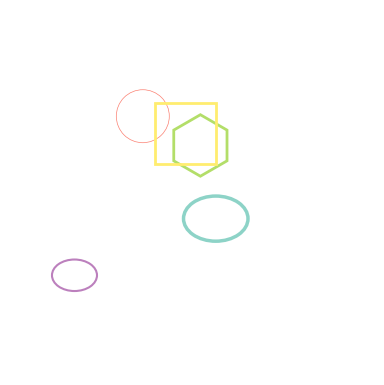[{"shape": "oval", "thickness": 2.5, "radius": 0.42, "center": [0.56, 0.432]}, {"shape": "circle", "thickness": 0.5, "radius": 0.34, "center": [0.371, 0.698]}, {"shape": "hexagon", "thickness": 2, "radius": 0.4, "center": [0.52, 0.622]}, {"shape": "oval", "thickness": 1.5, "radius": 0.29, "center": [0.193, 0.285]}, {"shape": "square", "thickness": 2, "radius": 0.4, "center": [0.482, 0.653]}]